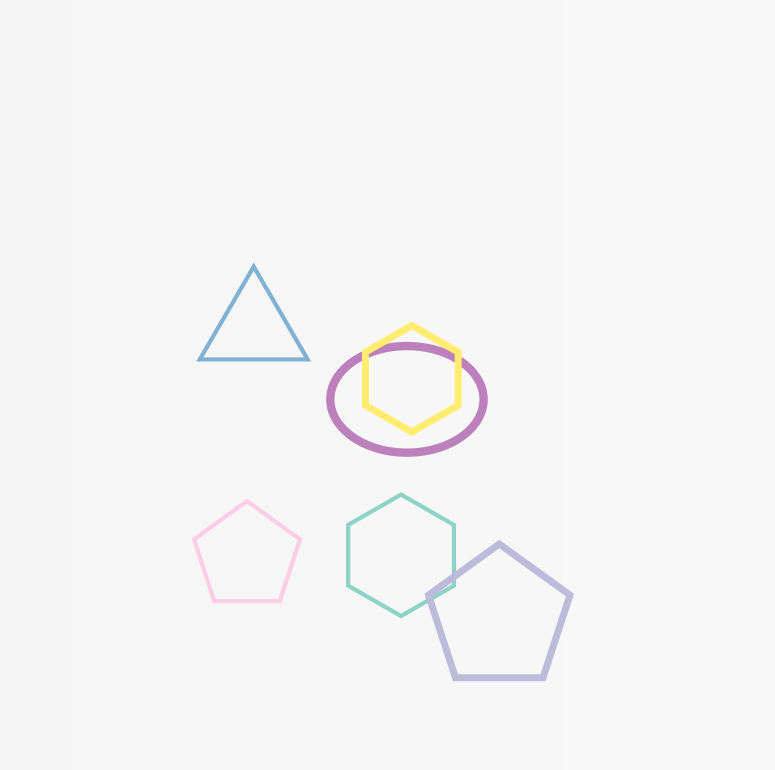[{"shape": "hexagon", "thickness": 1.5, "radius": 0.39, "center": [0.517, 0.279]}, {"shape": "pentagon", "thickness": 2.5, "radius": 0.48, "center": [0.644, 0.197]}, {"shape": "triangle", "thickness": 1.5, "radius": 0.4, "center": [0.327, 0.573]}, {"shape": "pentagon", "thickness": 1.5, "radius": 0.36, "center": [0.319, 0.277]}, {"shape": "oval", "thickness": 3, "radius": 0.49, "center": [0.525, 0.481]}, {"shape": "hexagon", "thickness": 2.5, "radius": 0.35, "center": [0.531, 0.508]}]